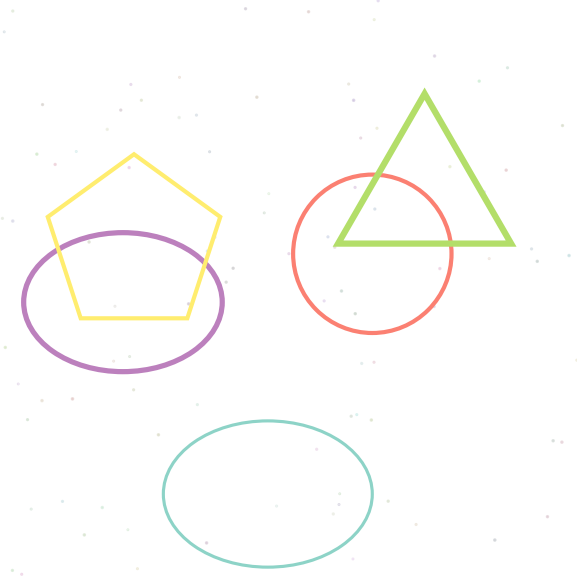[{"shape": "oval", "thickness": 1.5, "radius": 0.9, "center": [0.464, 0.144]}, {"shape": "circle", "thickness": 2, "radius": 0.69, "center": [0.645, 0.56]}, {"shape": "triangle", "thickness": 3, "radius": 0.86, "center": [0.735, 0.664]}, {"shape": "oval", "thickness": 2.5, "radius": 0.86, "center": [0.213, 0.476]}, {"shape": "pentagon", "thickness": 2, "radius": 0.79, "center": [0.232, 0.575]}]